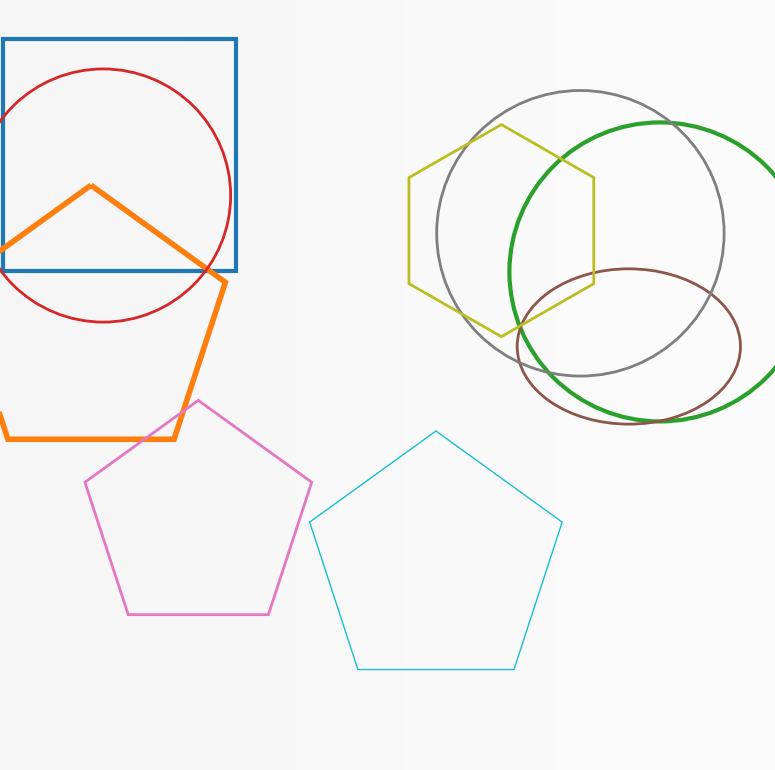[{"shape": "square", "thickness": 1.5, "radius": 0.75, "center": [0.154, 0.799]}, {"shape": "pentagon", "thickness": 2, "radius": 0.91, "center": [0.117, 0.577]}, {"shape": "circle", "thickness": 1.5, "radius": 0.97, "center": [0.851, 0.647]}, {"shape": "circle", "thickness": 1, "radius": 0.82, "center": [0.133, 0.746]}, {"shape": "oval", "thickness": 1, "radius": 0.72, "center": [0.811, 0.55]}, {"shape": "pentagon", "thickness": 1, "radius": 0.77, "center": [0.256, 0.326]}, {"shape": "circle", "thickness": 1, "radius": 0.93, "center": [0.749, 0.697]}, {"shape": "hexagon", "thickness": 1, "radius": 0.69, "center": [0.647, 0.7]}, {"shape": "pentagon", "thickness": 0.5, "radius": 0.86, "center": [0.562, 0.269]}]